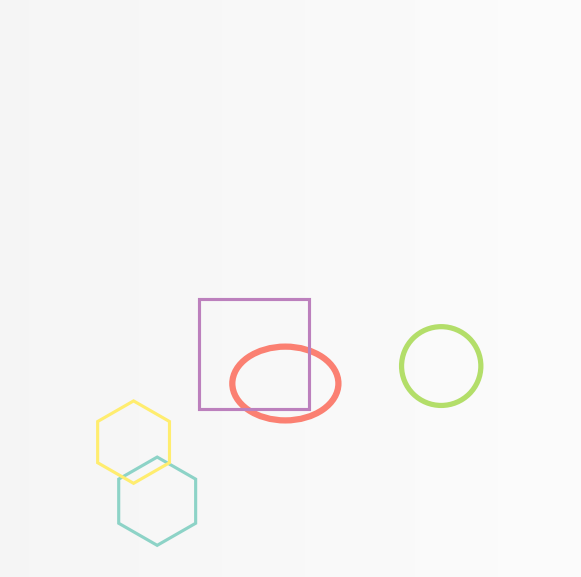[{"shape": "hexagon", "thickness": 1.5, "radius": 0.38, "center": [0.27, 0.131]}, {"shape": "oval", "thickness": 3, "radius": 0.46, "center": [0.491, 0.335]}, {"shape": "circle", "thickness": 2.5, "radius": 0.34, "center": [0.759, 0.365]}, {"shape": "square", "thickness": 1.5, "radius": 0.48, "center": [0.437, 0.387]}, {"shape": "hexagon", "thickness": 1.5, "radius": 0.36, "center": [0.23, 0.234]}]